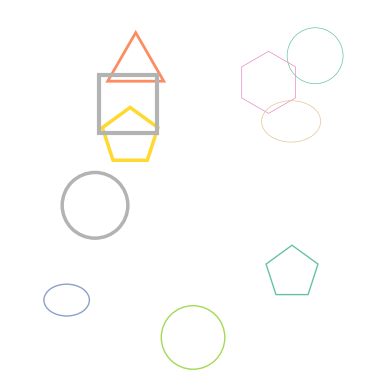[{"shape": "circle", "thickness": 0.5, "radius": 0.36, "center": [0.818, 0.855]}, {"shape": "pentagon", "thickness": 1, "radius": 0.35, "center": [0.758, 0.292]}, {"shape": "triangle", "thickness": 2, "radius": 0.42, "center": [0.352, 0.831]}, {"shape": "oval", "thickness": 1, "radius": 0.3, "center": [0.173, 0.221]}, {"shape": "hexagon", "thickness": 0.5, "radius": 0.4, "center": [0.698, 0.786]}, {"shape": "circle", "thickness": 1, "radius": 0.41, "center": [0.501, 0.123]}, {"shape": "pentagon", "thickness": 2.5, "radius": 0.38, "center": [0.338, 0.645]}, {"shape": "oval", "thickness": 0.5, "radius": 0.38, "center": [0.756, 0.685]}, {"shape": "square", "thickness": 3, "radius": 0.37, "center": [0.333, 0.73]}, {"shape": "circle", "thickness": 2.5, "radius": 0.43, "center": [0.247, 0.467]}]